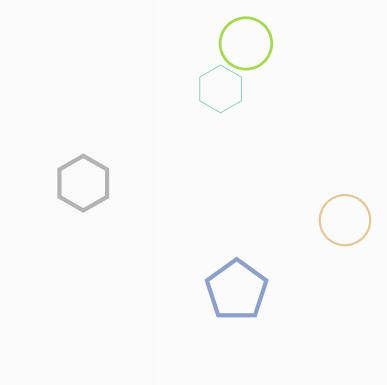[{"shape": "hexagon", "thickness": 0.5, "radius": 0.31, "center": [0.569, 0.769]}, {"shape": "pentagon", "thickness": 3, "radius": 0.4, "center": [0.611, 0.246]}, {"shape": "circle", "thickness": 2, "radius": 0.33, "center": [0.635, 0.887]}, {"shape": "circle", "thickness": 1.5, "radius": 0.33, "center": [0.89, 0.428]}, {"shape": "hexagon", "thickness": 3, "radius": 0.35, "center": [0.215, 0.524]}]